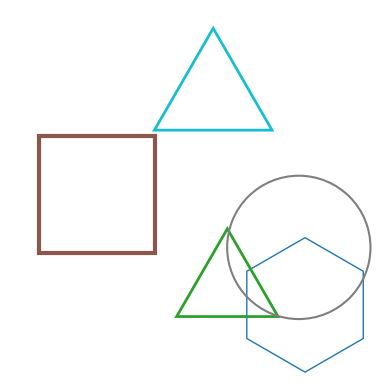[{"shape": "hexagon", "thickness": 1, "radius": 0.87, "center": [0.792, 0.208]}, {"shape": "triangle", "thickness": 2, "radius": 0.76, "center": [0.591, 0.254]}, {"shape": "square", "thickness": 3, "radius": 0.76, "center": [0.252, 0.495]}, {"shape": "circle", "thickness": 1.5, "radius": 0.93, "center": [0.776, 0.357]}, {"shape": "triangle", "thickness": 2, "radius": 0.88, "center": [0.554, 0.75]}]